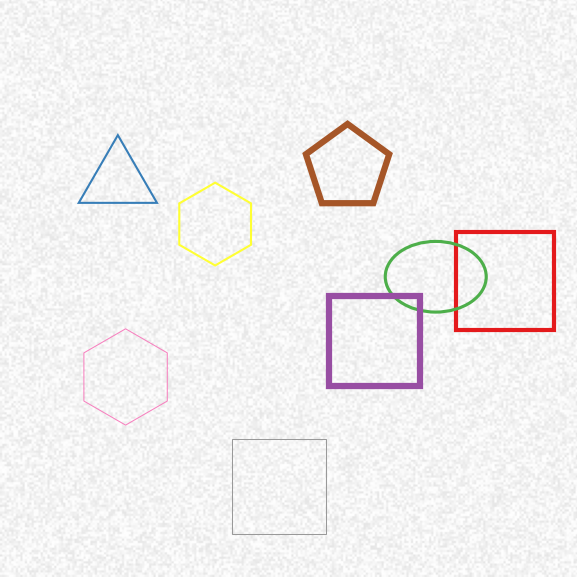[{"shape": "square", "thickness": 2, "radius": 0.42, "center": [0.875, 0.513]}, {"shape": "triangle", "thickness": 1, "radius": 0.39, "center": [0.204, 0.687]}, {"shape": "oval", "thickness": 1.5, "radius": 0.44, "center": [0.755, 0.52]}, {"shape": "square", "thickness": 3, "radius": 0.39, "center": [0.648, 0.409]}, {"shape": "hexagon", "thickness": 1, "radius": 0.36, "center": [0.373, 0.611]}, {"shape": "pentagon", "thickness": 3, "radius": 0.38, "center": [0.602, 0.709]}, {"shape": "hexagon", "thickness": 0.5, "radius": 0.42, "center": [0.217, 0.346]}, {"shape": "square", "thickness": 0.5, "radius": 0.41, "center": [0.483, 0.157]}]